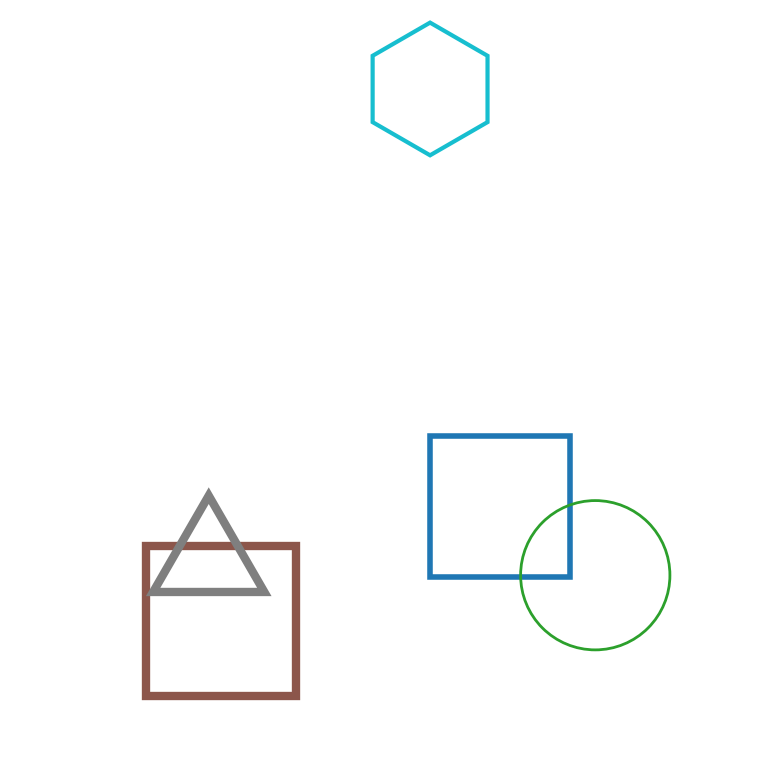[{"shape": "square", "thickness": 2, "radius": 0.46, "center": [0.649, 0.342]}, {"shape": "circle", "thickness": 1, "radius": 0.48, "center": [0.773, 0.253]}, {"shape": "square", "thickness": 3, "radius": 0.49, "center": [0.287, 0.193]}, {"shape": "triangle", "thickness": 3, "radius": 0.42, "center": [0.271, 0.273]}, {"shape": "hexagon", "thickness": 1.5, "radius": 0.43, "center": [0.559, 0.884]}]